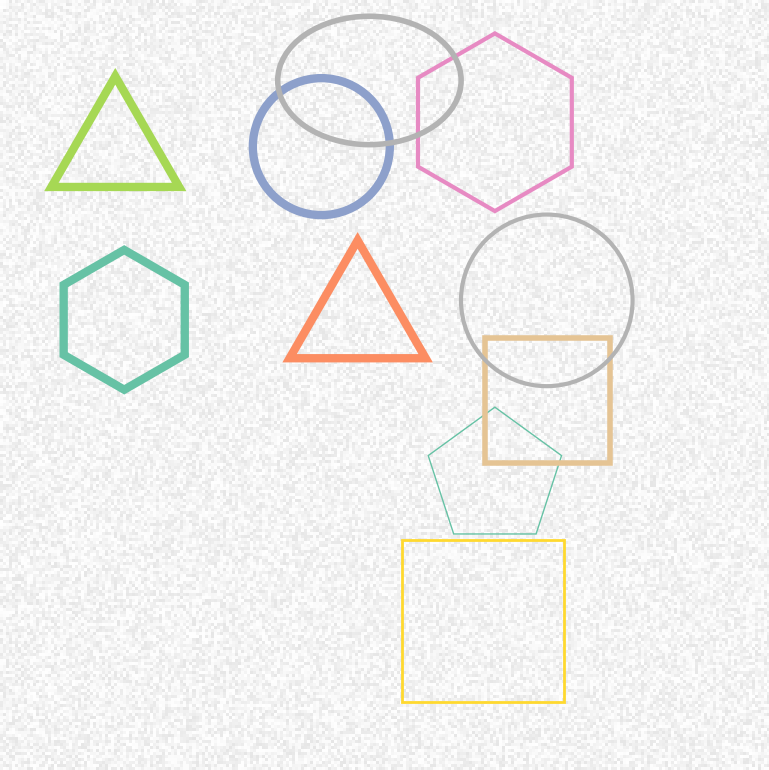[{"shape": "pentagon", "thickness": 0.5, "radius": 0.46, "center": [0.643, 0.38]}, {"shape": "hexagon", "thickness": 3, "radius": 0.45, "center": [0.161, 0.585]}, {"shape": "triangle", "thickness": 3, "radius": 0.51, "center": [0.464, 0.586]}, {"shape": "circle", "thickness": 3, "radius": 0.44, "center": [0.417, 0.81]}, {"shape": "hexagon", "thickness": 1.5, "radius": 0.58, "center": [0.643, 0.841]}, {"shape": "triangle", "thickness": 3, "radius": 0.48, "center": [0.15, 0.805]}, {"shape": "square", "thickness": 1, "radius": 0.53, "center": [0.628, 0.193]}, {"shape": "square", "thickness": 2, "radius": 0.41, "center": [0.712, 0.48]}, {"shape": "circle", "thickness": 1.5, "radius": 0.56, "center": [0.71, 0.61]}, {"shape": "oval", "thickness": 2, "radius": 0.6, "center": [0.48, 0.896]}]